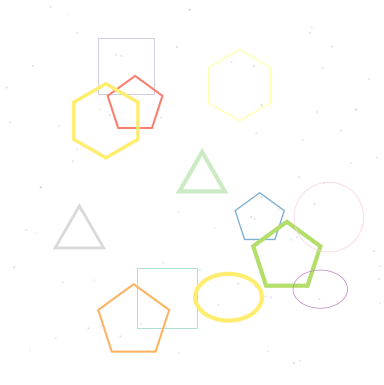[{"shape": "square", "thickness": 0.5, "radius": 0.39, "center": [0.433, 0.227]}, {"shape": "hexagon", "thickness": 1, "radius": 0.46, "center": [0.622, 0.778]}, {"shape": "square", "thickness": 0.5, "radius": 0.36, "center": [0.327, 0.828]}, {"shape": "pentagon", "thickness": 1.5, "radius": 0.37, "center": [0.351, 0.728]}, {"shape": "pentagon", "thickness": 1, "radius": 0.34, "center": [0.675, 0.432]}, {"shape": "pentagon", "thickness": 1.5, "radius": 0.48, "center": [0.347, 0.165]}, {"shape": "pentagon", "thickness": 3, "radius": 0.46, "center": [0.745, 0.332]}, {"shape": "circle", "thickness": 0.5, "radius": 0.45, "center": [0.854, 0.436]}, {"shape": "triangle", "thickness": 2, "radius": 0.36, "center": [0.206, 0.392]}, {"shape": "oval", "thickness": 0.5, "radius": 0.35, "center": [0.832, 0.249]}, {"shape": "triangle", "thickness": 3, "radius": 0.34, "center": [0.525, 0.537]}, {"shape": "oval", "thickness": 3, "radius": 0.43, "center": [0.594, 0.228]}, {"shape": "hexagon", "thickness": 2.5, "radius": 0.48, "center": [0.275, 0.686]}]